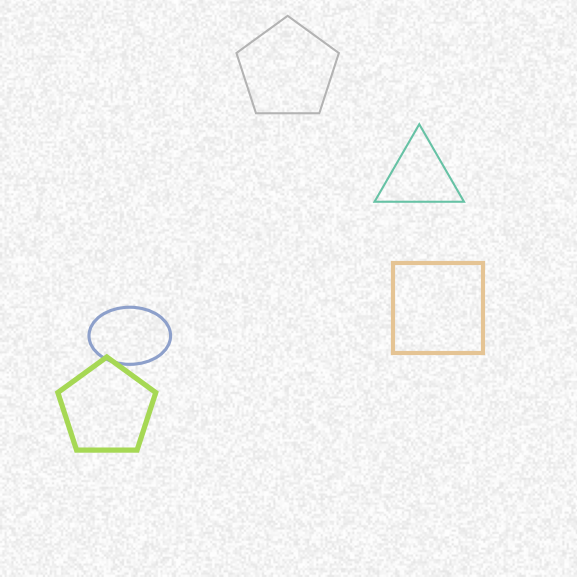[{"shape": "triangle", "thickness": 1, "radius": 0.45, "center": [0.726, 0.695]}, {"shape": "oval", "thickness": 1.5, "radius": 0.35, "center": [0.225, 0.418]}, {"shape": "pentagon", "thickness": 2.5, "radius": 0.45, "center": [0.185, 0.292]}, {"shape": "square", "thickness": 2, "radius": 0.39, "center": [0.758, 0.465]}, {"shape": "pentagon", "thickness": 1, "radius": 0.47, "center": [0.498, 0.878]}]